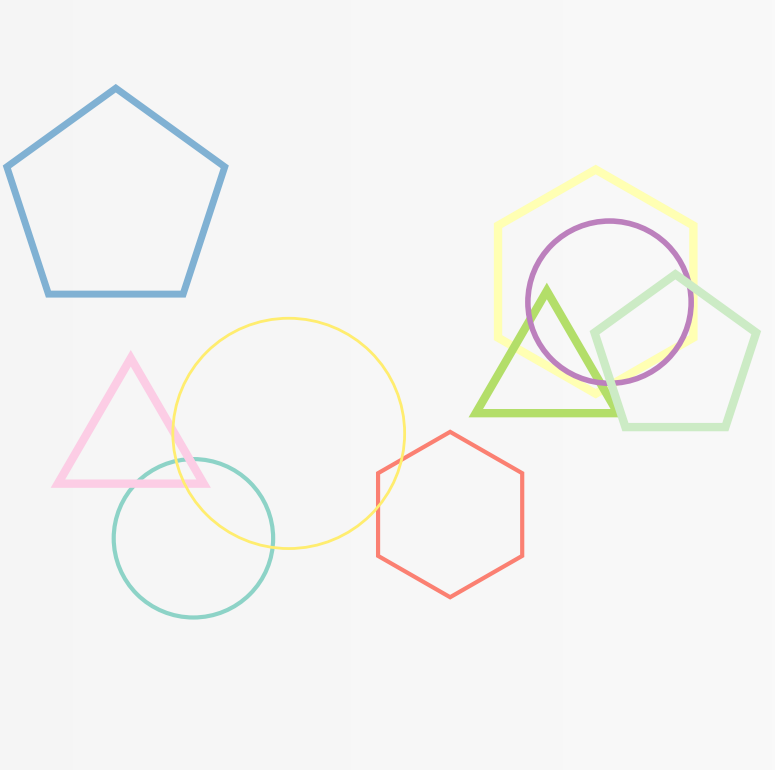[{"shape": "circle", "thickness": 1.5, "radius": 0.51, "center": [0.25, 0.301]}, {"shape": "hexagon", "thickness": 3, "radius": 0.73, "center": [0.769, 0.634]}, {"shape": "hexagon", "thickness": 1.5, "radius": 0.54, "center": [0.581, 0.332]}, {"shape": "pentagon", "thickness": 2.5, "radius": 0.74, "center": [0.149, 0.738]}, {"shape": "triangle", "thickness": 3, "radius": 0.53, "center": [0.706, 0.516]}, {"shape": "triangle", "thickness": 3, "radius": 0.54, "center": [0.169, 0.426]}, {"shape": "circle", "thickness": 2, "radius": 0.53, "center": [0.786, 0.608]}, {"shape": "pentagon", "thickness": 3, "radius": 0.55, "center": [0.871, 0.534]}, {"shape": "circle", "thickness": 1, "radius": 0.75, "center": [0.373, 0.437]}]